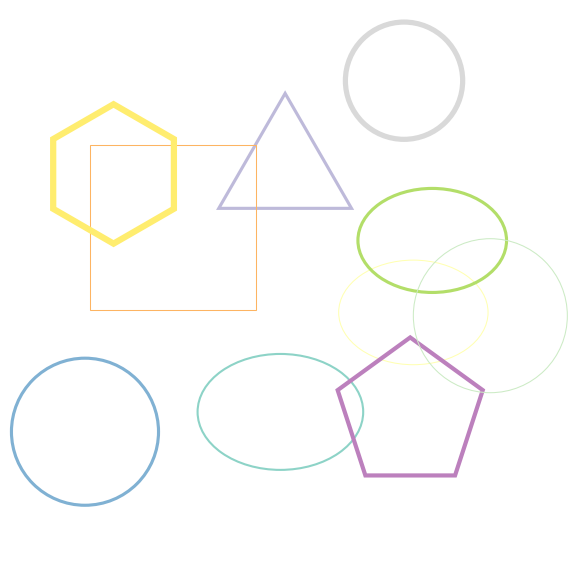[{"shape": "oval", "thickness": 1, "radius": 0.72, "center": [0.486, 0.286]}, {"shape": "oval", "thickness": 0.5, "radius": 0.65, "center": [0.716, 0.458]}, {"shape": "triangle", "thickness": 1.5, "radius": 0.66, "center": [0.494, 0.705]}, {"shape": "circle", "thickness": 1.5, "radius": 0.64, "center": [0.147, 0.252]}, {"shape": "square", "thickness": 0.5, "radius": 0.72, "center": [0.3, 0.605]}, {"shape": "oval", "thickness": 1.5, "radius": 0.64, "center": [0.748, 0.583]}, {"shape": "circle", "thickness": 2.5, "radius": 0.51, "center": [0.7, 0.859]}, {"shape": "pentagon", "thickness": 2, "radius": 0.66, "center": [0.71, 0.283]}, {"shape": "circle", "thickness": 0.5, "radius": 0.67, "center": [0.849, 0.452]}, {"shape": "hexagon", "thickness": 3, "radius": 0.6, "center": [0.197, 0.698]}]